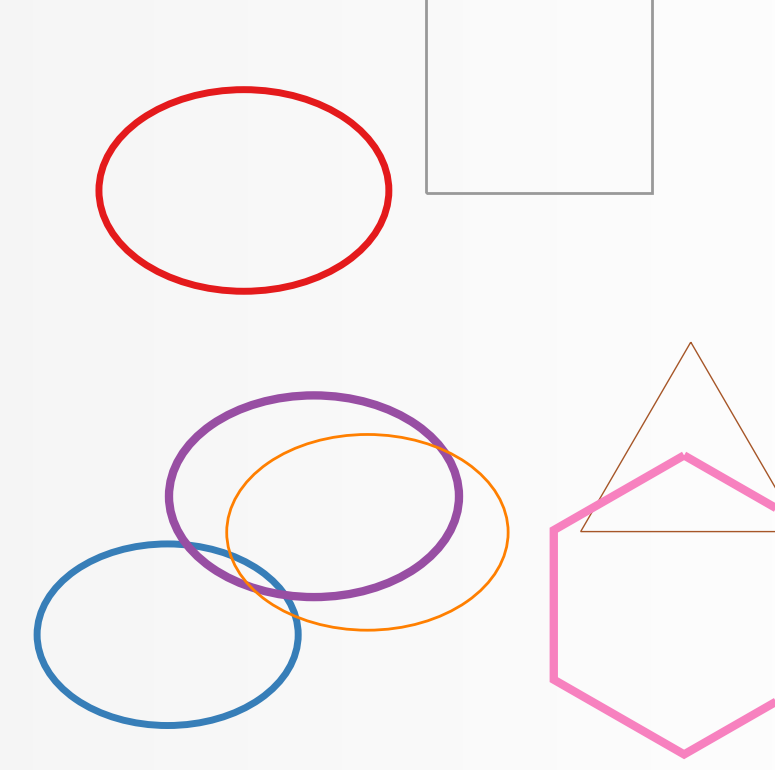[{"shape": "oval", "thickness": 2.5, "radius": 0.94, "center": [0.315, 0.753]}, {"shape": "oval", "thickness": 2.5, "radius": 0.84, "center": [0.216, 0.176]}, {"shape": "oval", "thickness": 3, "radius": 0.94, "center": [0.405, 0.356]}, {"shape": "oval", "thickness": 1, "radius": 0.91, "center": [0.474, 0.309]}, {"shape": "triangle", "thickness": 0.5, "radius": 0.82, "center": [0.891, 0.392]}, {"shape": "hexagon", "thickness": 3, "radius": 0.97, "center": [0.883, 0.214]}, {"shape": "square", "thickness": 1, "radius": 0.73, "center": [0.695, 0.895]}]